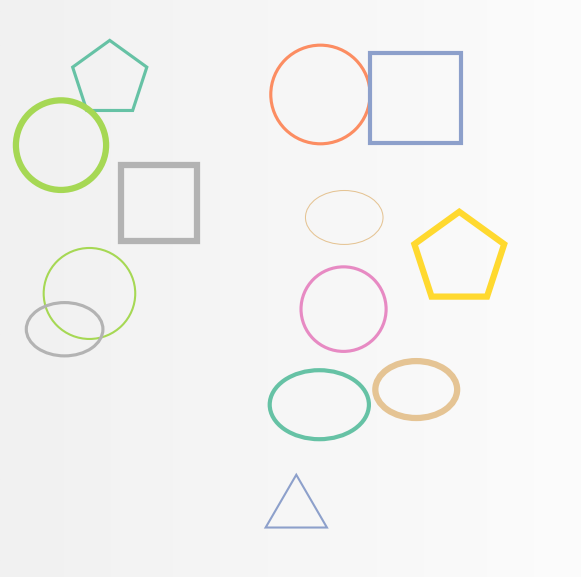[{"shape": "oval", "thickness": 2, "radius": 0.43, "center": [0.549, 0.298]}, {"shape": "pentagon", "thickness": 1.5, "radius": 0.34, "center": [0.189, 0.862]}, {"shape": "circle", "thickness": 1.5, "radius": 0.43, "center": [0.551, 0.836]}, {"shape": "square", "thickness": 2, "radius": 0.39, "center": [0.715, 0.829]}, {"shape": "triangle", "thickness": 1, "radius": 0.3, "center": [0.51, 0.116]}, {"shape": "circle", "thickness": 1.5, "radius": 0.37, "center": [0.591, 0.464]}, {"shape": "circle", "thickness": 1, "radius": 0.39, "center": [0.154, 0.491]}, {"shape": "circle", "thickness": 3, "radius": 0.39, "center": [0.105, 0.748]}, {"shape": "pentagon", "thickness": 3, "radius": 0.41, "center": [0.79, 0.551]}, {"shape": "oval", "thickness": 0.5, "radius": 0.33, "center": [0.592, 0.623]}, {"shape": "oval", "thickness": 3, "radius": 0.35, "center": [0.716, 0.325]}, {"shape": "oval", "thickness": 1.5, "radius": 0.33, "center": [0.111, 0.429]}, {"shape": "square", "thickness": 3, "radius": 0.33, "center": [0.273, 0.648]}]